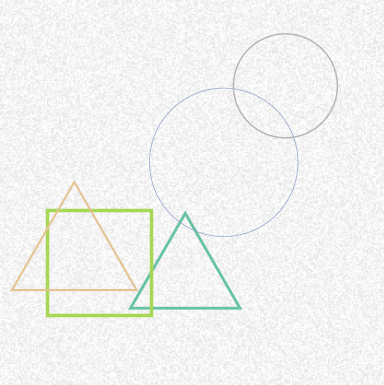[{"shape": "triangle", "thickness": 2, "radius": 0.82, "center": [0.481, 0.282]}, {"shape": "circle", "thickness": 0.5, "radius": 0.96, "center": [0.581, 0.578]}, {"shape": "square", "thickness": 2.5, "radius": 0.68, "center": [0.257, 0.319]}, {"shape": "triangle", "thickness": 1.5, "radius": 0.94, "center": [0.193, 0.34]}, {"shape": "circle", "thickness": 1, "radius": 0.68, "center": [0.741, 0.777]}]